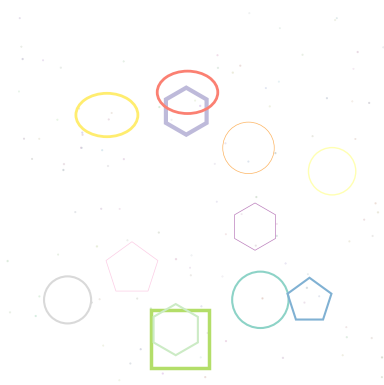[{"shape": "circle", "thickness": 1.5, "radius": 0.37, "center": [0.676, 0.221]}, {"shape": "circle", "thickness": 1, "radius": 0.31, "center": [0.863, 0.555]}, {"shape": "hexagon", "thickness": 3, "radius": 0.31, "center": [0.484, 0.711]}, {"shape": "oval", "thickness": 2, "radius": 0.39, "center": [0.487, 0.76]}, {"shape": "pentagon", "thickness": 1.5, "radius": 0.3, "center": [0.804, 0.219]}, {"shape": "circle", "thickness": 0.5, "radius": 0.33, "center": [0.645, 0.616]}, {"shape": "square", "thickness": 2.5, "radius": 0.38, "center": [0.467, 0.118]}, {"shape": "pentagon", "thickness": 0.5, "radius": 0.35, "center": [0.343, 0.301]}, {"shape": "circle", "thickness": 1.5, "radius": 0.31, "center": [0.176, 0.221]}, {"shape": "hexagon", "thickness": 0.5, "radius": 0.31, "center": [0.662, 0.411]}, {"shape": "hexagon", "thickness": 1.5, "radius": 0.33, "center": [0.456, 0.144]}, {"shape": "oval", "thickness": 2, "radius": 0.4, "center": [0.278, 0.701]}]